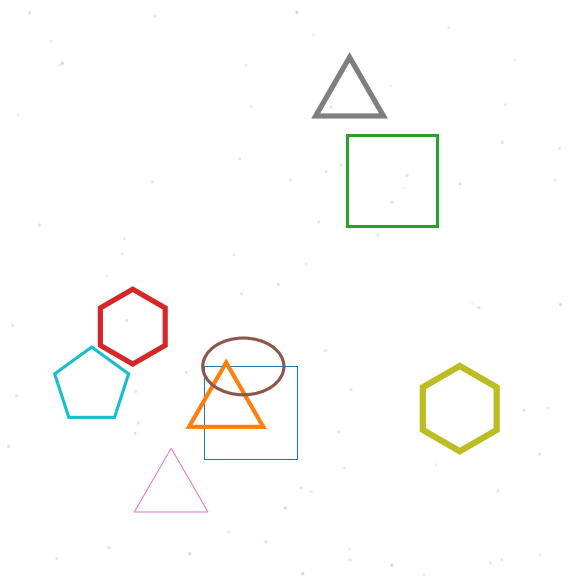[{"shape": "square", "thickness": 0.5, "radius": 0.4, "center": [0.434, 0.285]}, {"shape": "triangle", "thickness": 2, "radius": 0.37, "center": [0.392, 0.297]}, {"shape": "square", "thickness": 1.5, "radius": 0.39, "center": [0.679, 0.686]}, {"shape": "hexagon", "thickness": 2.5, "radius": 0.32, "center": [0.23, 0.434]}, {"shape": "oval", "thickness": 1.5, "radius": 0.35, "center": [0.421, 0.365]}, {"shape": "triangle", "thickness": 0.5, "radius": 0.37, "center": [0.296, 0.149]}, {"shape": "triangle", "thickness": 2.5, "radius": 0.34, "center": [0.605, 0.832]}, {"shape": "hexagon", "thickness": 3, "radius": 0.37, "center": [0.796, 0.292]}, {"shape": "pentagon", "thickness": 1.5, "radius": 0.34, "center": [0.159, 0.331]}]